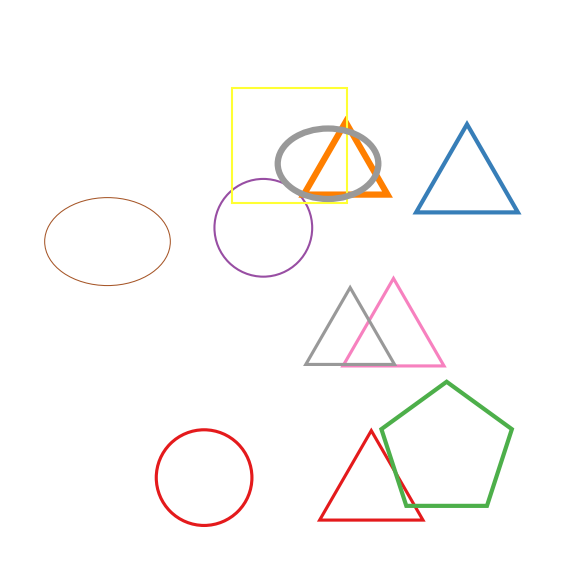[{"shape": "triangle", "thickness": 1.5, "radius": 0.52, "center": [0.643, 0.15]}, {"shape": "circle", "thickness": 1.5, "radius": 0.41, "center": [0.353, 0.172]}, {"shape": "triangle", "thickness": 2, "radius": 0.51, "center": [0.809, 0.682]}, {"shape": "pentagon", "thickness": 2, "radius": 0.59, "center": [0.773, 0.219]}, {"shape": "circle", "thickness": 1, "radius": 0.42, "center": [0.456, 0.605]}, {"shape": "triangle", "thickness": 3, "radius": 0.42, "center": [0.599, 0.704]}, {"shape": "square", "thickness": 1, "radius": 0.5, "center": [0.501, 0.748]}, {"shape": "oval", "thickness": 0.5, "radius": 0.54, "center": [0.186, 0.581]}, {"shape": "triangle", "thickness": 1.5, "radius": 0.51, "center": [0.681, 0.416]}, {"shape": "oval", "thickness": 3, "radius": 0.44, "center": [0.568, 0.716]}, {"shape": "triangle", "thickness": 1.5, "radius": 0.44, "center": [0.606, 0.412]}]